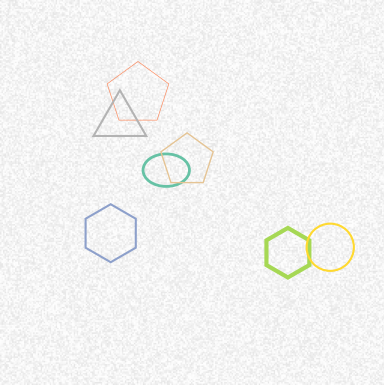[{"shape": "oval", "thickness": 2, "radius": 0.3, "center": [0.432, 0.558]}, {"shape": "pentagon", "thickness": 0.5, "radius": 0.42, "center": [0.358, 0.756]}, {"shape": "hexagon", "thickness": 1.5, "radius": 0.38, "center": [0.287, 0.394]}, {"shape": "hexagon", "thickness": 3, "radius": 0.32, "center": [0.748, 0.344]}, {"shape": "circle", "thickness": 1.5, "radius": 0.31, "center": [0.858, 0.358]}, {"shape": "pentagon", "thickness": 1, "radius": 0.36, "center": [0.486, 0.583]}, {"shape": "triangle", "thickness": 1.5, "radius": 0.4, "center": [0.311, 0.686]}]